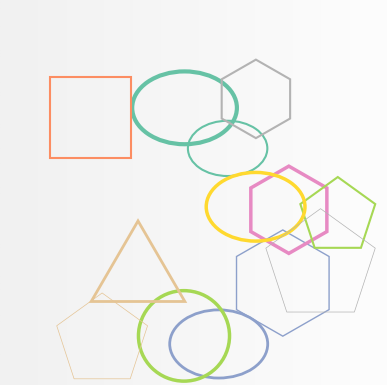[{"shape": "oval", "thickness": 1.5, "radius": 0.51, "center": [0.587, 0.615]}, {"shape": "oval", "thickness": 3, "radius": 0.68, "center": [0.476, 0.72]}, {"shape": "square", "thickness": 1.5, "radius": 0.52, "center": [0.234, 0.695]}, {"shape": "oval", "thickness": 2, "radius": 0.63, "center": [0.564, 0.107]}, {"shape": "hexagon", "thickness": 1, "radius": 0.69, "center": [0.73, 0.265]}, {"shape": "hexagon", "thickness": 2.5, "radius": 0.57, "center": [0.745, 0.455]}, {"shape": "pentagon", "thickness": 1.5, "radius": 0.51, "center": [0.872, 0.439]}, {"shape": "circle", "thickness": 2.5, "radius": 0.59, "center": [0.475, 0.128]}, {"shape": "oval", "thickness": 2.5, "radius": 0.64, "center": [0.66, 0.463]}, {"shape": "pentagon", "thickness": 0.5, "radius": 0.62, "center": [0.264, 0.116]}, {"shape": "triangle", "thickness": 2, "radius": 0.7, "center": [0.356, 0.287]}, {"shape": "pentagon", "thickness": 0.5, "radius": 0.74, "center": [0.827, 0.31]}, {"shape": "hexagon", "thickness": 1.5, "radius": 0.51, "center": [0.66, 0.743]}]